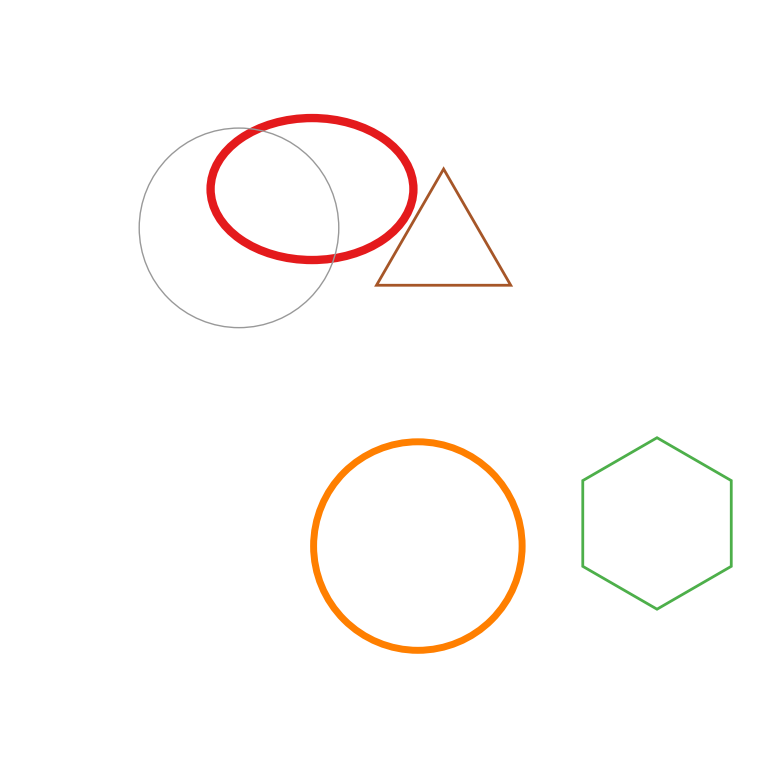[{"shape": "oval", "thickness": 3, "radius": 0.66, "center": [0.405, 0.754]}, {"shape": "hexagon", "thickness": 1, "radius": 0.56, "center": [0.853, 0.32]}, {"shape": "circle", "thickness": 2.5, "radius": 0.68, "center": [0.543, 0.291]}, {"shape": "triangle", "thickness": 1, "radius": 0.5, "center": [0.576, 0.68]}, {"shape": "circle", "thickness": 0.5, "radius": 0.65, "center": [0.31, 0.704]}]